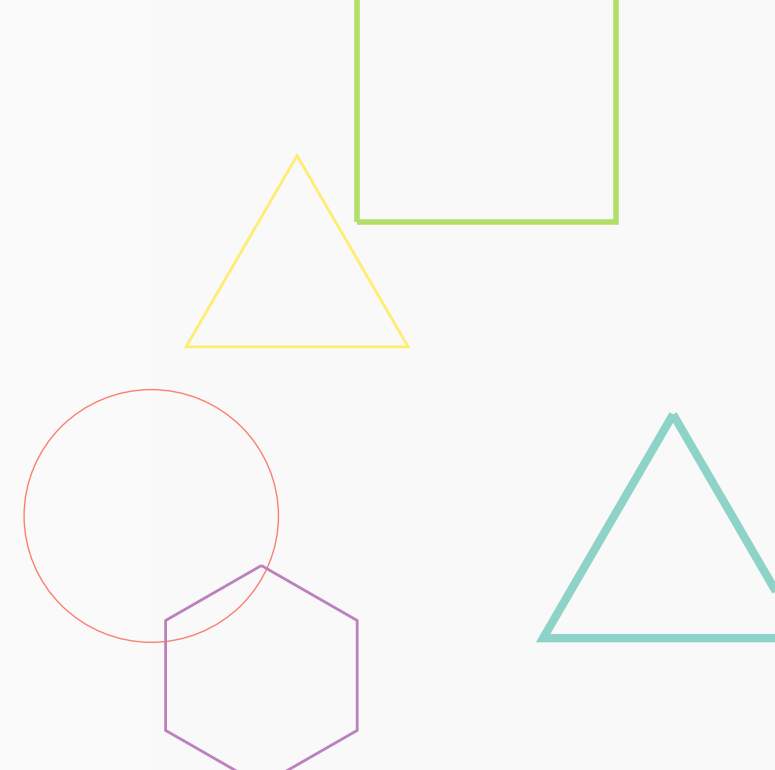[{"shape": "triangle", "thickness": 3, "radius": 0.97, "center": [0.869, 0.268]}, {"shape": "circle", "thickness": 0.5, "radius": 0.82, "center": [0.195, 0.33]}, {"shape": "square", "thickness": 2, "radius": 0.84, "center": [0.628, 0.879]}, {"shape": "hexagon", "thickness": 1, "radius": 0.71, "center": [0.337, 0.123]}, {"shape": "triangle", "thickness": 1, "radius": 0.83, "center": [0.383, 0.632]}]